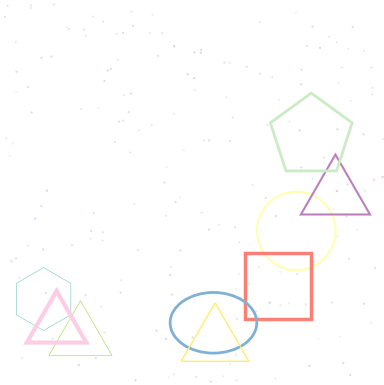[{"shape": "hexagon", "thickness": 0.5, "radius": 0.41, "center": [0.113, 0.223]}, {"shape": "circle", "thickness": 1.5, "radius": 0.51, "center": [0.77, 0.4]}, {"shape": "square", "thickness": 2.5, "radius": 0.43, "center": [0.723, 0.256]}, {"shape": "oval", "thickness": 2, "radius": 0.56, "center": [0.554, 0.162]}, {"shape": "triangle", "thickness": 0.5, "radius": 0.47, "center": [0.209, 0.124]}, {"shape": "triangle", "thickness": 3, "radius": 0.45, "center": [0.147, 0.155]}, {"shape": "triangle", "thickness": 1.5, "radius": 0.52, "center": [0.871, 0.495]}, {"shape": "pentagon", "thickness": 2, "radius": 0.56, "center": [0.809, 0.646]}, {"shape": "triangle", "thickness": 1, "radius": 0.51, "center": [0.559, 0.112]}]